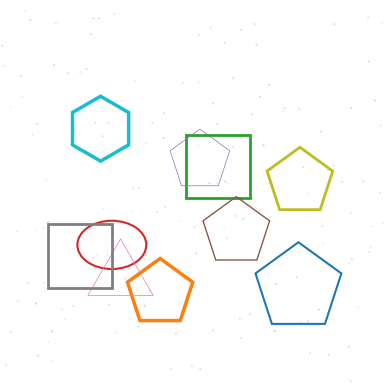[{"shape": "pentagon", "thickness": 1.5, "radius": 0.59, "center": [0.775, 0.254]}, {"shape": "pentagon", "thickness": 2.5, "radius": 0.45, "center": [0.416, 0.239]}, {"shape": "square", "thickness": 2, "radius": 0.41, "center": [0.566, 0.567]}, {"shape": "oval", "thickness": 1.5, "radius": 0.45, "center": [0.29, 0.364]}, {"shape": "pentagon", "thickness": 0.5, "radius": 0.41, "center": [0.519, 0.583]}, {"shape": "pentagon", "thickness": 1, "radius": 0.45, "center": [0.614, 0.398]}, {"shape": "triangle", "thickness": 0.5, "radius": 0.49, "center": [0.313, 0.282]}, {"shape": "square", "thickness": 2, "radius": 0.42, "center": [0.207, 0.335]}, {"shape": "pentagon", "thickness": 2, "radius": 0.45, "center": [0.779, 0.528]}, {"shape": "hexagon", "thickness": 2.5, "radius": 0.42, "center": [0.261, 0.666]}]